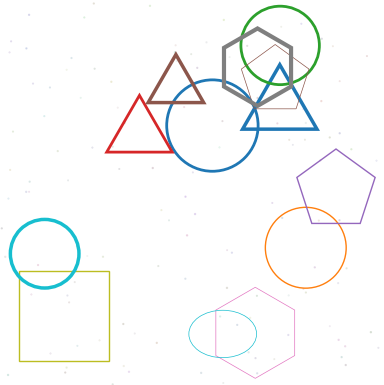[{"shape": "triangle", "thickness": 2.5, "radius": 0.56, "center": [0.727, 0.72]}, {"shape": "circle", "thickness": 2, "radius": 0.59, "center": [0.552, 0.674]}, {"shape": "circle", "thickness": 1, "radius": 0.52, "center": [0.794, 0.357]}, {"shape": "circle", "thickness": 2, "radius": 0.51, "center": [0.728, 0.882]}, {"shape": "triangle", "thickness": 2, "radius": 0.49, "center": [0.362, 0.654]}, {"shape": "pentagon", "thickness": 1, "radius": 0.53, "center": [0.873, 0.506]}, {"shape": "pentagon", "thickness": 0.5, "radius": 0.46, "center": [0.715, 0.792]}, {"shape": "triangle", "thickness": 2.5, "radius": 0.42, "center": [0.457, 0.775]}, {"shape": "hexagon", "thickness": 0.5, "radius": 0.59, "center": [0.663, 0.136]}, {"shape": "hexagon", "thickness": 3, "radius": 0.5, "center": [0.669, 0.825]}, {"shape": "square", "thickness": 1, "radius": 0.59, "center": [0.165, 0.179]}, {"shape": "oval", "thickness": 0.5, "radius": 0.44, "center": [0.579, 0.133]}, {"shape": "circle", "thickness": 2.5, "radius": 0.45, "center": [0.116, 0.341]}]